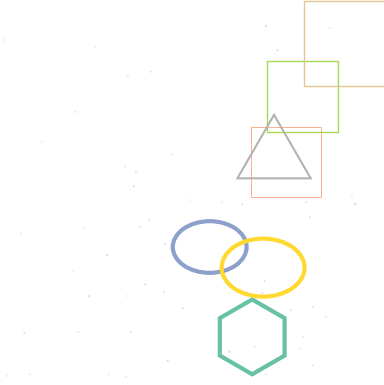[{"shape": "hexagon", "thickness": 3, "radius": 0.49, "center": [0.655, 0.125]}, {"shape": "square", "thickness": 0.5, "radius": 0.45, "center": [0.743, 0.579]}, {"shape": "oval", "thickness": 3, "radius": 0.48, "center": [0.545, 0.358]}, {"shape": "square", "thickness": 1, "radius": 0.46, "center": [0.786, 0.749]}, {"shape": "oval", "thickness": 3, "radius": 0.54, "center": [0.683, 0.305]}, {"shape": "square", "thickness": 1, "radius": 0.55, "center": [0.9, 0.887]}, {"shape": "triangle", "thickness": 1.5, "radius": 0.55, "center": [0.712, 0.592]}]